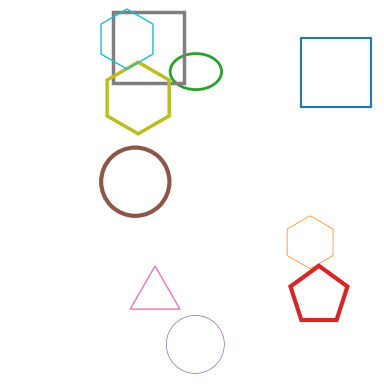[{"shape": "square", "thickness": 1.5, "radius": 0.45, "center": [0.872, 0.812]}, {"shape": "hexagon", "thickness": 0.5, "radius": 0.34, "center": [0.805, 0.371]}, {"shape": "oval", "thickness": 2, "radius": 0.33, "center": [0.509, 0.814]}, {"shape": "pentagon", "thickness": 3, "radius": 0.39, "center": [0.828, 0.232]}, {"shape": "circle", "thickness": 0.5, "radius": 0.38, "center": [0.507, 0.106]}, {"shape": "circle", "thickness": 3, "radius": 0.44, "center": [0.351, 0.528]}, {"shape": "triangle", "thickness": 1, "radius": 0.37, "center": [0.403, 0.234]}, {"shape": "square", "thickness": 2.5, "radius": 0.46, "center": [0.386, 0.877]}, {"shape": "hexagon", "thickness": 2.5, "radius": 0.47, "center": [0.359, 0.746]}, {"shape": "hexagon", "thickness": 1, "radius": 0.39, "center": [0.33, 0.899]}]